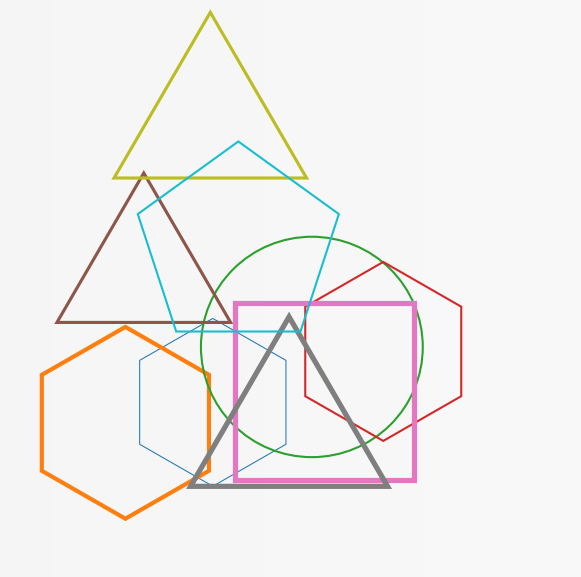[{"shape": "hexagon", "thickness": 0.5, "radius": 0.73, "center": [0.366, 0.302]}, {"shape": "hexagon", "thickness": 2, "radius": 0.83, "center": [0.216, 0.267]}, {"shape": "circle", "thickness": 1, "radius": 0.95, "center": [0.537, 0.398]}, {"shape": "hexagon", "thickness": 1, "radius": 0.77, "center": [0.659, 0.391]}, {"shape": "triangle", "thickness": 1.5, "radius": 0.86, "center": [0.247, 0.527]}, {"shape": "square", "thickness": 2.5, "radius": 0.77, "center": [0.558, 0.322]}, {"shape": "triangle", "thickness": 2.5, "radius": 0.98, "center": [0.497, 0.255]}, {"shape": "triangle", "thickness": 1.5, "radius": 0.96, "center": [0.362, 0.787]}, {"shape": "pentagon", "thickness": 1, "radius": 0.91, "center": [0.41, 0.572]}]